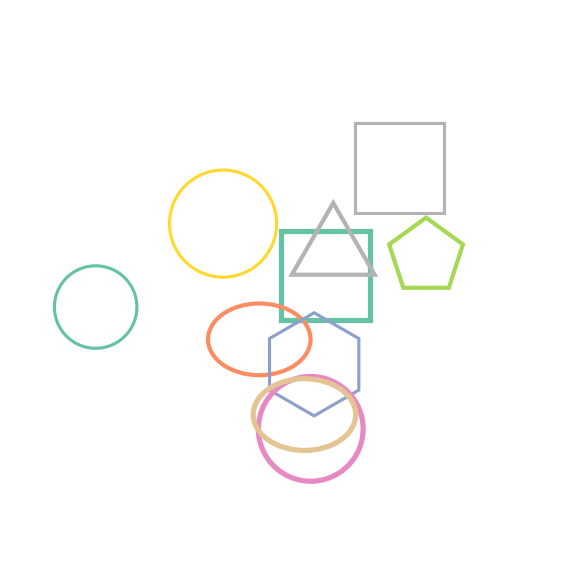[{"shape": "square", "thickness": 2.5, "radius": 0.39, "center": [0.563, 0.523]}, {"shape": "circle", "thickness": 1.5, "radius": 0.36, "center": [0.166, 0.467]}, {"shape": "oval", "thickness": 2, "radius": 0.44, "center": [0.449, 0.412]}, {"shape": "hexagon", "thickness": 1.5, "radius": 0.45, "center": [0.544, 0.368]}, {"shape": "circle", "thickness": 2.5, "radius": 0.45, "center": [0.538, 0.257]}, {"shape": "pentagon", "thickness": 2, "radius": 0.34, "center": [0.738, 0.555]}, {"shape": "circle", "thickness": 1.5, "radius": 0.46, "center": [0.386, 0.612]}, {"shape": "oval", "thickness": 2.5, "radius": 0.44, "center": [0.527, 0.281]}, {"shape": "square", "thickness": 1.5, "radius": 0.39, "center": [0.692, 0.708]}, {"shape": "triangle", "thickness": 2, "radius": 0.41, "center": [0.577, 0.565]}]